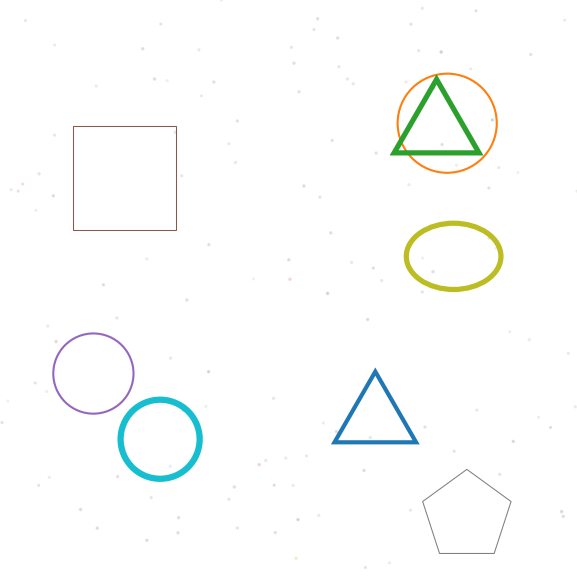[{"shape": "triangle", "thickness": 2, "radius": 0.41, "center": [0.65, 0.274]}, {"shape": "circle", "thickness": 1, "radius": 0.43, "center": [0.774, 0.786]}, {"shape": "triangle", "thickness": 2.5, "radius": 0.42, "center": [0.756, 0.777]}, {"shape": "circle", "thickness": 1, "radius": 0.35, "center": [0.162, 0.352]}, {"shape": "square", "thickness": 0.5, "radius": 0.45, "center": [0.216, 0.691]}, {"shape": "pentagon", "thickness": 0.5, "radius": 0.4, "center": [0.808, 0.106]}, {"shape": "oval", "thickness": 2.5, "radius": 0.41, "center": [0.786, 0.555]}, {"shape": "circle", "thickness": 3, "radius": 0.34, "center": [0.277, 0.239]}]